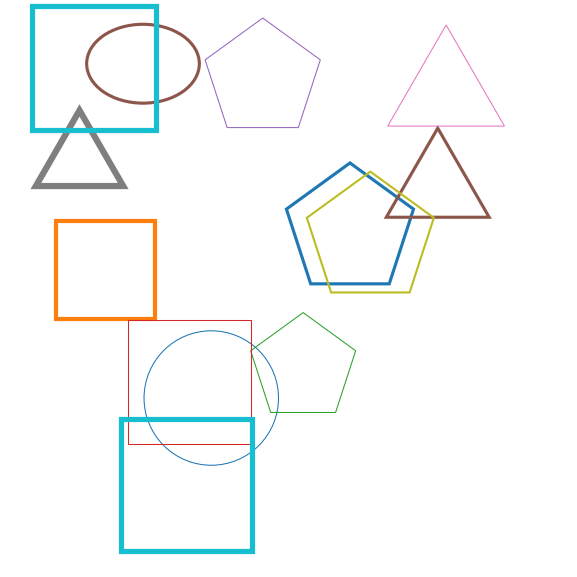[{"shape": "circle", "thickness": 0.5, "radius": 0.58, "center": [0.366, 0.31]}, {"shape": "pentagon", "thickness": 1.5, "radius": 0.58, "center": [0.606, 0.601]}, {"shape": "square", "thickness": 2, "radius": 0.43, "center": [0.182, 0.532]}, {"shape": "pentagon", "thickness": 0.5, "radius": 0.48, "center": [0.525, 0.362]}, {"shape": "square", "thickness": 0.5, "radius": 0.53, "center": [0.329, 0.338]}, {"shape": "pentagon", "thickness": 0.5, "radius": 0.52, "center": [0.455, 0.863]}, {"shape": "triangle", "thickness": 1.5, "radius": 0.51, "center": [0.758, 0.674]}, {"shape": "oval", "thickness": 1.5, "radius": 0.49, "center": [0.248, 0.889]}, {"shape": "triangle", "thickness": 0.5, "radius": 0.58, "center": [0.772, 0.839]}, {"shape": "triangle", "thickness": 3, "radius": 0.44, "center": [0.138, 0.721]}, {"shape": "pentagon", "thickness": 1, "radius": 0.58, "center": [0.641, 0.586]}, {"shape": "square", "thickness": 2.5, "radius": 0.57, "center": [0.323, 0.16]}, {"shape": "square", "thickness": 2.5, "radius": 0.54, "center": [0.162, 0.881]}]